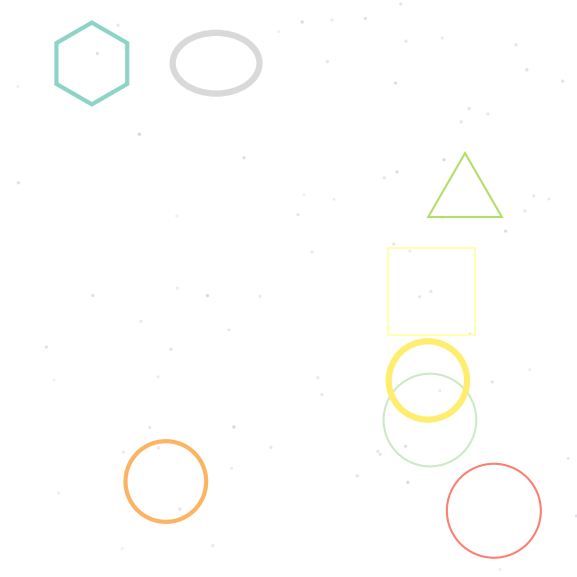[{"shape": "hexagon", "thickness": 2, "radius": 0.35, "center": [0.159, 0.889]}, {"shape": "square", "thickness": 1, "radius": 0.38, "center": [0.747, 0.494]}, {"shape": "circle", "thickness": 1, "radius": 0.41, "center": [0.855, 0.115]}, {"shape": "circle", "thickness": 2, "radius": 0.35, "center": [0.287, 0.165]}, {"shape": "triangle", "thickness": 1, "radius": 0.37, "center": [0.805, 0.66]}, {"shape": "oval", "thickness": 3, "radius": 0.38, "center": [0.374, 0.89]}, {"shape": "circle", "thickness": 1, "radius": 0.4, "center": [0.744, 0.272]}, {"shape": "circle", "thickness": 3, "radius": 0.34, "center": [0.741, 0.34]}]